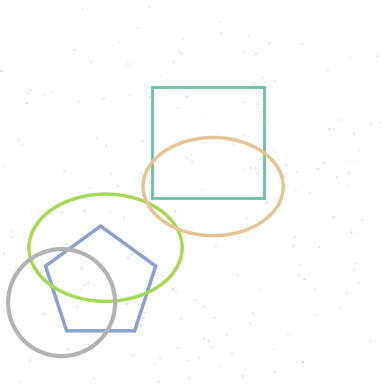[{"shape": "square", "thickness": 2, "radius": 0.72, "center": [0.54, 0.63]}, {"shape": "pentagon", "thickness": 2.5, "radius": 0.75, "center": [0.261, 0.262]}, {"shape": "oval", "thickness": 2.5, "radius": 0.99, "center": [0.274, 0.357]}, {"shape": "oval", "thickness": 2.5, "radius": 0.91, "center": [0.554, 0.515]}, {"shape": "circle", "thickness": 3, "radius": 0.69, "center": [0.16, 0.214]}]